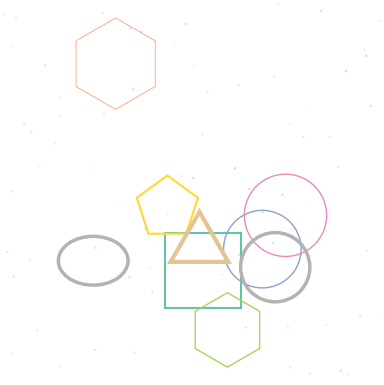[{"shape": "square", "thickness": 1.5, "radius": 0.49, "center": [0.528, 0.298]}, {"shape": "hexagon", "thickness": 0.5, "radius": 0.59, "center": [0.3, 0.835]}, {"shape": "circle", "thickness": 1, "radius": 0.5, "center": [0.681, 0.353]}, {"shape": "circle", "thickness": 1, "radius": 0.53, "center": [0.742, 0.441]}, {"shape": "hexagon", "thickness": 1, "radius": 0.48, "center": [0.591, 0.143]}, {"shape": "pentagon", "thickness": 1.5, "radius": 0.42, "center": [0.435, 0.461]}, {"shape": "triangle", "thickness": 3, "radius": 0.43, "center": [0.518, 0.363]}, {"shape": "circle", "thickness": 2.5, "radius": 0.45, "center": [0.715, 0.306]}, {"shape": "oval", "thickness": 2.5, "radius": 0.45, "center": [0.242, 0.323]}]